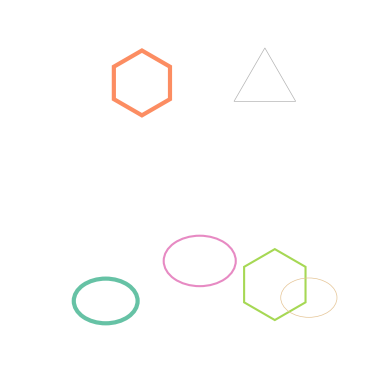[{"shape": "oval", "thickness": 3, "radius": 0.41, "center": [0.275, 0.218]}, {"shape": "hexagon", "thickness": 3, "radius": 0.42, "center": [0.369, 0.785]}, {"shape": "oval", "thickness": 1.5, "radius": 0.47, "center": [0.519, 0.322]}, {"shape": "hexagon", "thickness": 1.5, "radius": 0.46, "center": [0.714, 0.261]}, {"shape": "oval", "thickness": 0.5, "radius": 0.37, "center": [0.802, 0.227]}, {"shape": "triangle", "thickness": 0.5, "radius": 0.46, "center": [0.688, 0.783]}]